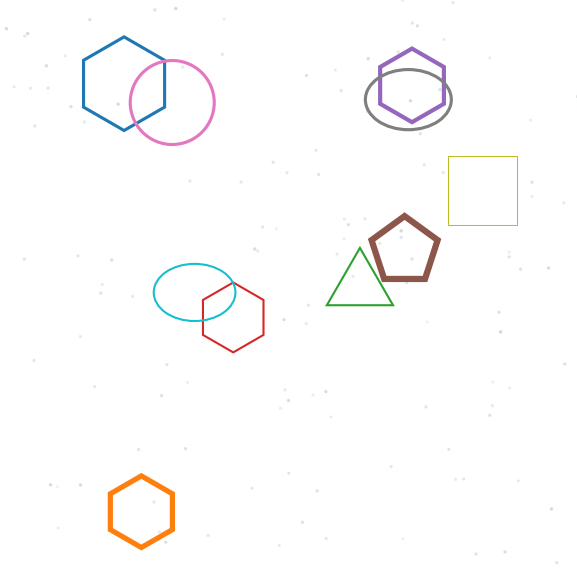[{"shape": "hexagon", "thickness": 1.5, "radius": 0.41, "center": [0.215, 0.854]}, {"shape": "hexagon", "thickness": 2.5, "radius": 0.31, "center": [0.245, 0.113]}, {"shape": "triangle", "thickness": 1, "radius": 0.33, "center": [0.623, 0.504]}, {"shape": "hexagon", "thickness": 1, "radius": 0.3, "center": [0.404, 0.449]}, {"shape": "hexagon", "thickness": 2, "radius": 0.32, "center": [0.713, 0.851]}, {"shape": "pentagon", "thickness": 3, "radius": 0.3, "center": [0.701, 0.565]}, {"shape": "circle", "thickness": 1.5, "radius": 0.36, "center": [0.298, 0.822]}, {"shape": "oval", "thickness": 1.5, "radius": 0.37, "center": [0.707, 0.827]}, {"shape": "square", "thickness": 0.5, "radius": 0.3, "center": [0.836, 0.669]}, {"shape": "oval", "thickness": 1, "radius": 0.35, "center": [0.337, 0.493]}]